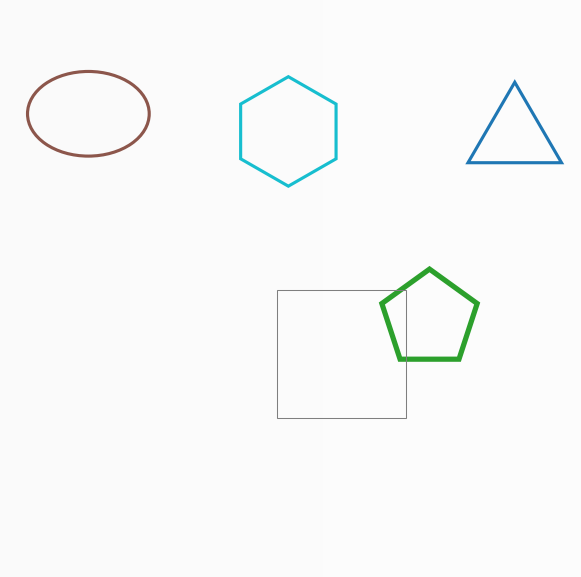[{"shape": "triangle", "thickness": 1.5, "radius": 0.46, "center": [0.886, 0.764]}, {"shape": "pentagon", "thickness": 2.5, "radius": 0.43, "center": [0.739, 0.447]}, {"shape": "oval", "thickness": 1.5, "radius": 0.52, "center": [0.152, 0.802]}, {"shape": "square", "thickness": 0.5, "radius": 0.55, "center": [0.588, 0.386]}, {"shape": "hexagon", "thickness": 1.5, "radius": 0.47, "center": [0.496, 0.772]}]